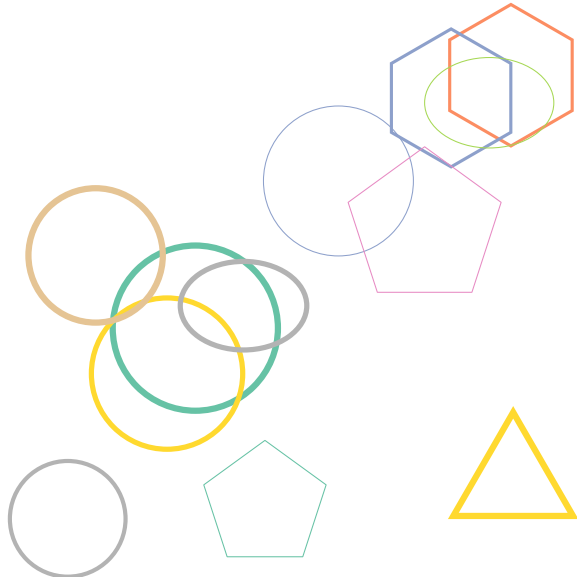[{"shape": "circle", "thickness": 3, "radius": 0.72, "center": [0.338, 0.431]}, {"shape": "pentagon", "thickness": 0.5, "radius": 0.56, "center": [0.459, 0.125]}, {"shape": "hexagon", "thickness": 1.5, "radius": 0.61, "center": [0.885, 0.869]}, {"shape": "hexagon", "thickness": 1.5, "radius": 0.6, "center": [0.781, 0.83]}, {"shape": "circle", "thickness": 0.5, "radius": 0.65, "center": [0.586, 0.686]}, {"shape": "pentagon", "thickness": 0.5, "radius": 0.7, "center": [0.735, 0.606]}, {"shape": "oval", "thickness": 0.5, "radius": 0.56, "center": [0.847, 0.821]}, {"shape": "triangle", "thickness": 3, "radius": 0.6, "center": [0.889, 0.166]}, {"shape": "circle", "thickness": 2.5, "radius": 0.66, "center": [0.289, 0.352]}, {"shape": "circle", "thickness": 3, "radius": 0.58, "center": [0.166, 0.557]}, {"shape": "oval", "thickness": 2.5, "radius": 0.55, "center": [0.422, 0.47]}, {"shape": "circle", "thickness": 2, "radius": 0.5, "center": [0.117, 0.101]}]